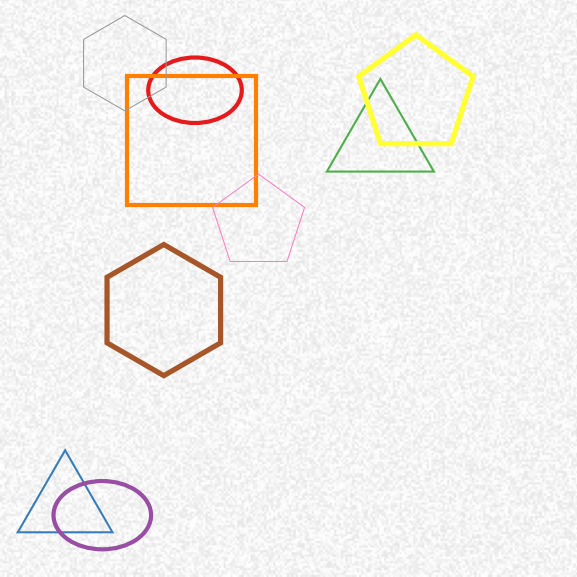[{"shape": "oval", "thickness": 2, "radius": 0.41, "center": [0.338, 0.843]}, {"shape": "triangle", "thickness": 1, "radius": 0.47, "center": [0.113, 0.125]}, {"shape": "triangle", "thickness": 1, "radius": 0.53, "center": [0.659, 0.756]}, {"shape": "oval", "thickness": 2, "radius": 0.42, "center": [0.177, 0.107]}, {"shape": "square", "thickness": 2, "radius": 0.56, "center": [0.331, 0.756]}, {"shape": "pentagon", "thickness": 2.5, "radius": 0.52, "center": [0.72, 0.835]}, {"shape": "hexagon", "thickness": 2.5, "radius": 0.57, "center": [0.284, 0.462]}, {"shape": "pentagon", "thickness": 0.5, "radius": 0.42, "center": [0.448, 0.614]}, {"shape": "hexagon", "thickness": 0.5, "radius": 0.41, "center": [0.216, 0.89]}]